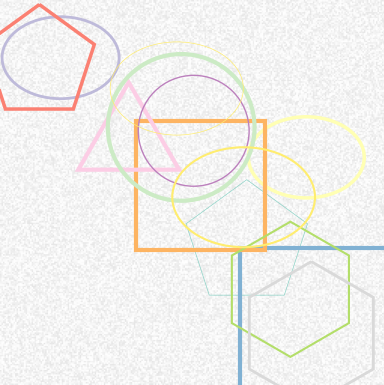[{"shape": "pentagon", "thickness": 0.5, "radius": 0.83, "center": [0.641, 0.368]}, {"shape": "oval", "thickness": 2.5, "radius": 0.75, "center": [0.796, 0.591]}, {"shape": "oval", "thickness": 2, "radius": 0.76, "center": [0.157, 0.85]}, {"shape": "pentagon", "thickness": 2.5, "radius": 0.75, "center": [0.102, 0.838]}, {"shape": "square", "thickness": 3, "radius": 0.96, "center": [0.815, 0.164]}, {"shape": "square", "thickness": 3, "radius": 0.84, "center": [0.521, 0.519]}, {"shape": "hexagon", "thickness": 1.5, "radius": 0.88, "center": [0.754, 0.249]}, {"shape": "triangle", "thickness": 3, "radius": 0.76, "center": [0.334, 0.635]}, {"shape": "hexagon", "thickness": 2, "radius": 0.93, "center": [0.809, 0.135]}, {"shape": "circle", "thickness": 1, "radius": 0.72, "center": [0.503, 0.66]}, {"shape": "circle", "thickness": 3, "radius": 0.95, "center": [0.471, 0.669]}, {"shape": "oval", "thickness": 0.5, "radius": 0.86, "center": [0.459, 0.77]}, {"shape": "oval", "thickness": 1.5, "radius": 0.93, "center": [0.633, 0.488]}]